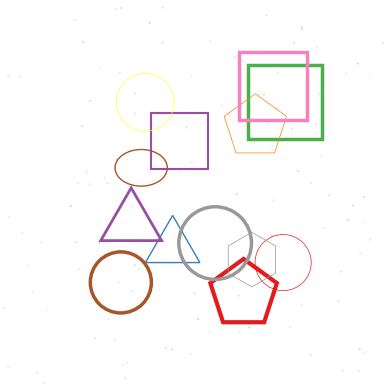[{"shape": "circle", "thickness": 0.5, "radius": 0.36, "center": [0.735, 0.318]}, {"shape": "pentagon", "thickness": 3, "radius": 0.45, "center": [0.633, 0.237]}, {"shape": "triangle", "thickness": 1, "radius": 0.41, "center": [0.448, 0.359]}, {"shape": "square", "thickness": 2.5, "radius": 0.48, "center": [0.74, 0.735]}, {"shape": "triangle", "thickness": 2, "radius": 0.46, "center": [0.341, 0.421]}, {"shape": "square", "thickness": 1.5, "radius": 0.37, "center": [0.467, 0.634]}, {"shape": "pentagon", "thickness": 0.5, "radius": 0.43, "center": [0.663, 0.672]}, {"shape": "circle", "thickness": 0.5, "radius": 0.38, "center": [0.377, 0.734]}, {"shape": "oval", "thickness": 1, "radius": 0.34, "center": [0.367, 0.564]}, {"shape": "circle", "thickness": 2.5, "radius": 0.4, "center": [0.314, 0.266]}, {"shape": "square", "thickness": 2.5, "radius": 0.44, "center": [0.709, 0.776]}, {"shape": "circle", "thickness": 2.5, "radius": 0.47, "center": [0.559, 0.369]}, {"shape": "hexagon", "thickness": 0.5, "radius": 0.35, "center": [0.654, 0.326]}]